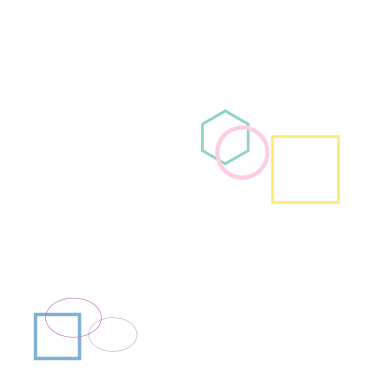[{"shape": "hexagon", "thickness": 2, "radius": 0.34, "center": [0.585, 0.643]}, {"shape": "oval", "thickness": 0.5, "radius": 0.31, "center": [0.293, 0.131]}, {"shape": "square", "thickness": 2.5, "radius": 0.29, "center": [0.149, 0.128]}, {"shape": "circle", "thickness": 3, "radius": 0.33, "center": [0.63, 0.604]}, {"shape": "oval", "thickness": 0.5, "radius": 0.36, "center": [0.191, 0.175]}, {"shape": "square", "thickness": 2, "radius": 0.43, "center": [0.792, 0.561]}]